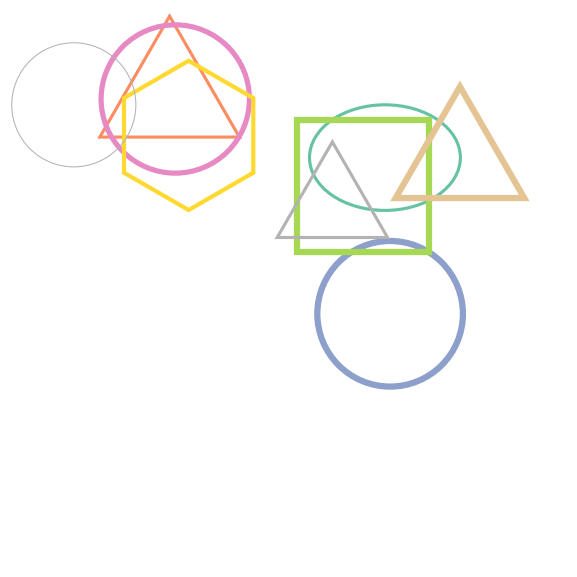[{"shape": "oval", "thickness": 1.5, "radius": 0.65, "center": [0.667, 0.726]}, {"shape": "triangle", "thickness": 1.5, "radius": 0.7, "center": [0.294, 0.832]}, {"shape": "circle", "thickness": 3, "radius": 0.63, "center": [0.676, 0.456]}, {"shape": "circle", "thickness": 2.5, "radius": 0.64, "center": [0.303, 0.828]}, {"shape": "square", "thickness": 3, "radius": 0.57, "center": [0.629, 0.677]}, {"shape": "hexagon", "thickness": 2, "radius": 0.65, "center": [0.327, 0.765]}, {"shape": "triangle", "thickness": 3, "radius": 0.64, "center": [0.796, 0.72]}, {"shape": "circle", "thickness": 0.5, "radius": 0.54, "center": [0.128, 0.818]}, {"shape": "triangle", "thickness": 1.5, "radius": 0.55, "center": [0.576, 0.643]}]